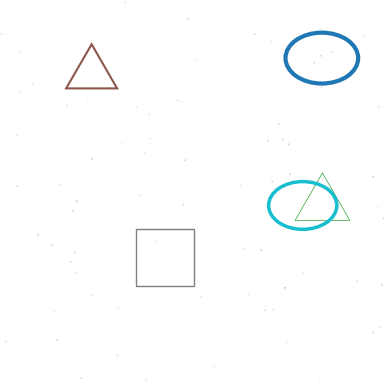[{"shape": "oval", "thickness": 3, "radius": 0.47, "center": [0.836, 0.849]}, {"shape": "triangle", "thickness": 0.5, "radius": 0.41, "center": [0.838, 0.468]}, {"shape": "triangle", "thickness": 1.5, "radius": 0.38, "center": [0.238, 0.809]}, {"shape": "square", "thickness": 1, "radius": 0.37, "center": [0.429, 0.331]}, {"shape": "oval", "thickness": 2.5, "radius": 0.44, "center": [0.786, 0.466]}]